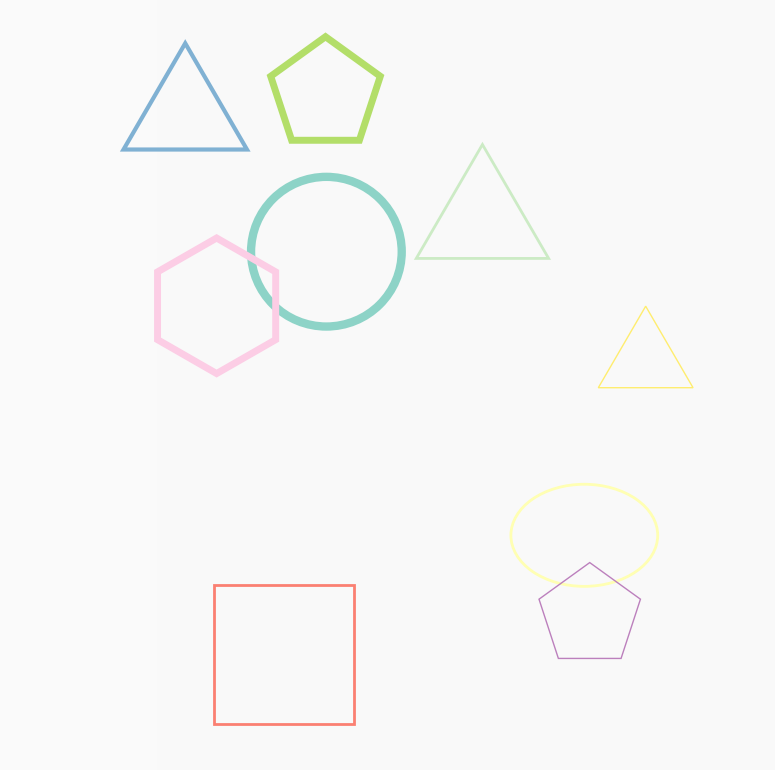[{"shape": "circle", "thickness": 3, "radius": 0.49, "center": [0.421, 0.673]}, {"shape": "oval", "thickness": 1, "radius": 0.47, "center": [0.754, 0.305]}, {"shape": "square", "thickness": 1, "radius": 0.45, "center": [0.367, 0.15]}, {"shape": "triangle", "thickness": 1.5, "radius": 0.46, "center": [0.239, 0.852]}, {"shape": "pentagon", "thickness": 2.5, "radius": 0.37, "center": [0.42, 0.878]}, {"shape": "hexagon", "thickness": 2.5, "radius": 0.44, "center": [0.28, 0.603]}, {"shape": "pentagon", "thickness": 0.5, "radius": 0.34, "center": [0.761, 0.201]}, {"shape": "triangle", "thickness": 1, "radius": 0.49, "center": [0.623, 0.714]}, {"shape": "triangle", "thickness": 0.5, "radius": 0.35, "center": [0.833, 0.532]}]